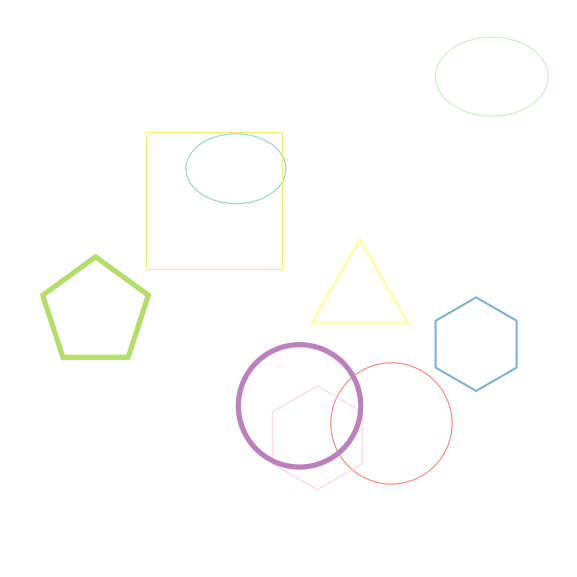[{"shape": "oval", "thickness": 0.5, "radius": 0.43, "center": [0.408, 0.707]}, {"shape": "triangle", "thickness": 1.5, "radius": 0.48, "center": [0.623, 0.488]}, {"shape": "circle", "thickness": 0.5, "radius": 0.52, "center": [0.678, 0.266]}, {"shape": "hexagon", "thickness": 1, "radius": 0.41, "center": [0.824, 0.403]}, {"shape": "pentagon", "thickness": 2.5, "radius": 0.48, "center": [0.165, 0.458]}, {"shape": "hexagon", "thickness": 0.5, "radius": 0.45, "center": [0.549, 0.241]}, {"shape": "circle", "thickness": 2.5, "radius": 0.53, "center": [0.519, 0.296]}, {"shape": "oval", "thickness": 0.5, "radius": 0.49, "center": [0.852, 0.866]}, {"shape": "square", "thickness": 0.5, "radius": 0.59, "center": [0.371, 0.651]}]